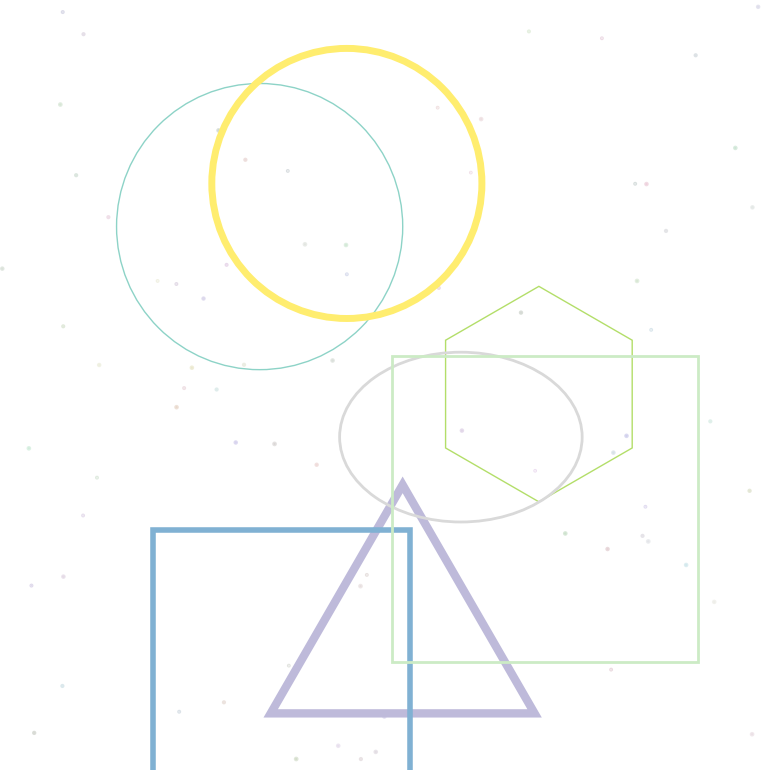[{"shape": "circle", "thickness": 0.5, "radius": 0.93, "center": [0.337, 0.706]}, {"shape": "triangle", "thickness": 3, "radius": 0.99, "center": [0.523, 0.172]}, {"shape": "square", "thickness": 2, "radius": 0.83, "center": [0.366, 0.145]}, {"shape": "hexagon", "thickness": 0.5, "radius": 0.7, "center": [0.7, 0.488]}, {"shape": "oval", "thickness": 1, "radius": 0.79, "center": [0.599, 0.432]}, {"shape": "square", "thickness": 1, "radius": 0.99, "center": [0.708, 0.339]}, {"shape": "circle", "thickness": 2.5, "radius": 0.88, "center": [0.45, 0.762]}]